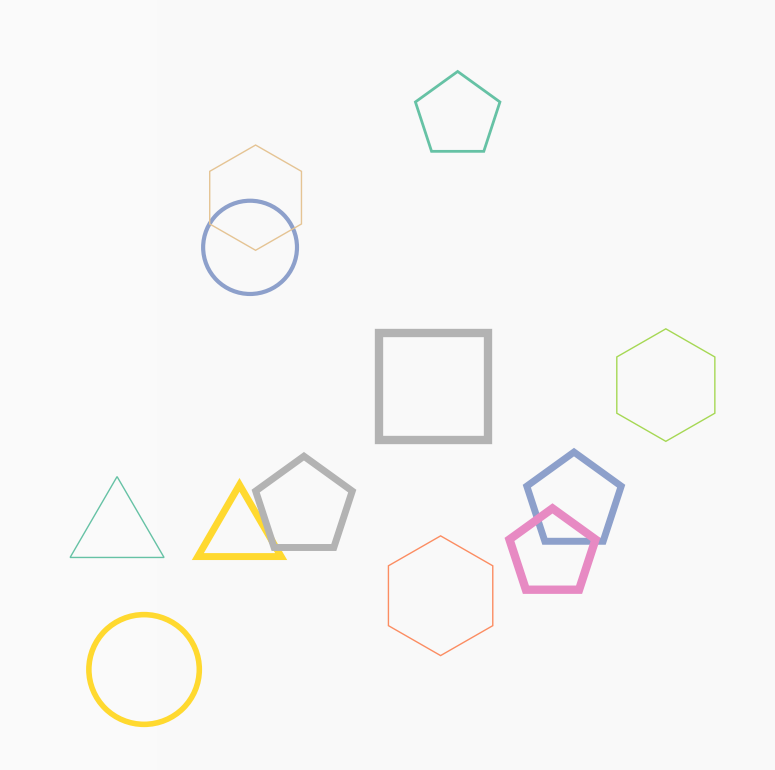[{"shape": "pentagon", "thickness": 1, "radius": 0.29, "center": [0.591, 0.85]}, {"shape": "triangle", "thickness": 0.5, "radius": 0.35, "center": [0.151, 0.311]}, {"shape": "hexagon", "thickness": 0.5, "radius": 0.39, "center": [0.569, 0.226]}, {"shape": "circle", "thickness": 1.5, "radius": 0.3, "center": [0.323, 0.679]}, {"shape": "pentagon", "thickness": 2.5, "radius": 0.32, "center": [0.741, 0.349]}, {"shape": "pentagon", "thickness": 3, "radius": 0.29, "center": [0.713, 0.281]}, {"shape": "hexagon", "thickness": 0.5, "radius": 0.37, "center": [0.859, 0.5]}, {"shape": "circle", "thickness": 2, "radius": 0.36, "center": [0.186, 0.131]}, {"shape": "triangle", "thickness": 2.5, "radius": 0.31, "center": [0.309, 0.308]}, {"shape": "hexagon", "thickness": 0.5, "radius": 0.34, "center": [0.33, 0.743]}, {"shape": "square", "thickness": 3, "radius": 0.35, "center": [0.559, 0.498]}, {"shape": "pentagon", "thickness": 2.5, "radius": 0.33, "center": [0.392, 0.342]}]